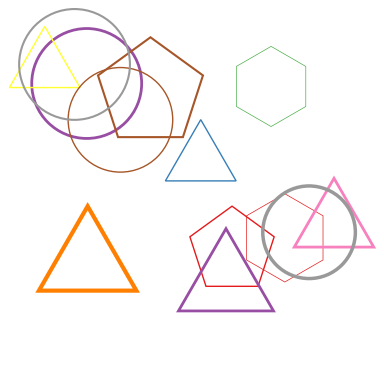[{"shape": "hexagon", "thickness": 0.5, "radius": 0.57, "center": [0.74, 0.382]}, {"shape": "pentagon", "thickness": 1, "radius": 0.58, "center": [0.603, 0.349]}, {"shape": "triangle", "thickness": 1, "radius": 0.53, "center": [0.521, 0.583]}, {"shape": "hexagon", "thickness": 0.5, "radius": 0.52, "center": [0.704, 0.775]}, {"shape": "circle", "thickness": 2, "radius": 0.71, "center": [0.225, 0.783]}, {"shape": "triangle", "thickness": 2, "radius": 0.71, "center": [0.587, 0.264]}, {"shape": "triangle", "thickness": 3, "radius": 0.73, "center": [0.228, 0.318]}, {"shape": "triangle", "thickness": 1, "radius": 0.53, "center": [0.116, 0.826]}, {"shape": "pentagon", "thickness": 1.5, "radius": 0.72, "center": [0.391, 0.76]}, {"shape": "circle", "thickness": 1, "radius": 0.68, "center": [0.313, 0.689]}, {"shape": "triangle", "thickness": 2, "radius": 0.6, "center": [0.868, 0.418]}, {"shape": "circle", "thickness": 1.5, "radius": 0.72, "center": [0.194, 0.833]}, {"shape": "circle", "thickness": 2.5, "radius": 0.6, "center": [0.803, 0.397]}]